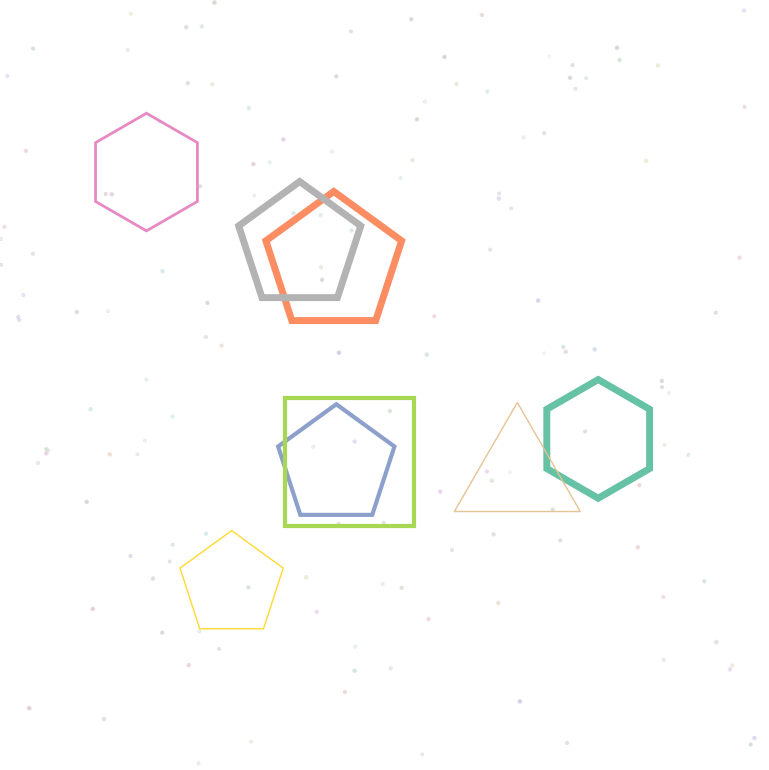[{"shape": "hexagon", "thickness": 2.5, "radius": 0.39, "center": [0.777, 0.43]}, {"shape": "pentagon", "thickness": 2.5, "radius": 0.46, "center": [0.433, 0.659]}, {"shape": "pentagon", "thickness": 1.5, "radius": 0.4, "center": [0.437, 0.396]}, {"shape": "hexagon", "thickness": 1, "radius": 0.38, "center": [0.19, 0.777]}, {"shape": "square", "thickness": 1.5, "radius": 0.42, "center": [0.454, 0.4]}, {"shape": "pentagon", "thickness": 0.5, "radius": 0.35, "center": [0.301, 0.24]}, {"shape": "triangle", "thickness": 0.5, "radius": 0.47, "center": [0.672, 0.383]}, {"shape": "pentagon", "thickness": 2.5, "radius": 0.42, "center": [0.389, 0.681]}]